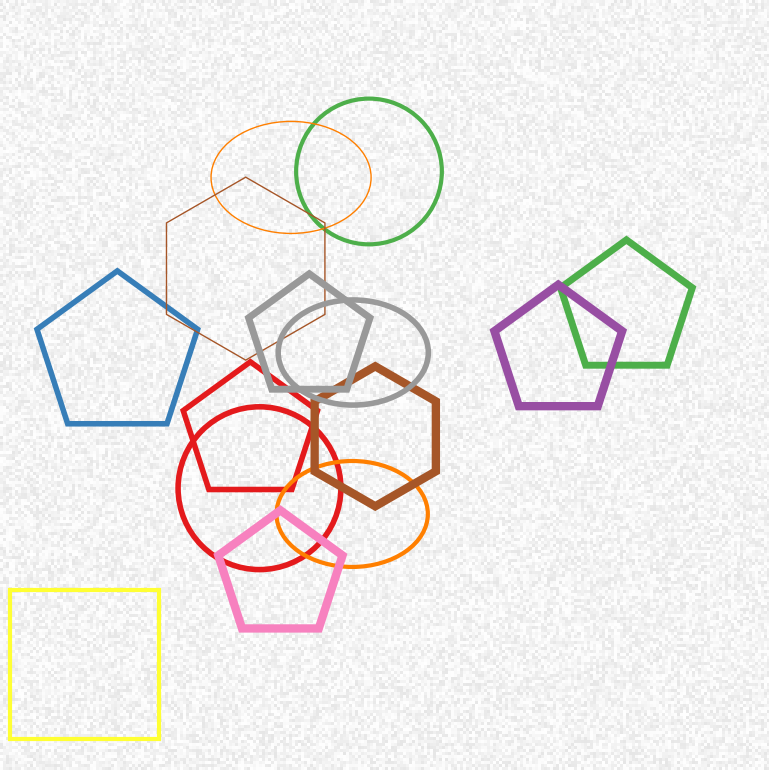[{"shape": "pentagon", "thickness": 2, "radius": 0.46, "center": [0.325, 0.438]}, {"shape": "circle", "thickness": 2, "radius": 0.53, "center": [0.337, 0.366]}, {"shape": "pentagon", "thickness": 2, "radius": 0.55, "center": [0.152, 0.538]}, {"shape": "circle", "thickness": 1.5, "radius": 0.47, "center": [0.479, 0.777]}, {"shape": "pentagon", "thickness": 2.5, "radius": 0.45, "center": [0.814, 0.599]}, {"shape": "pentagon", "thickness": 3, "radius": 0.44, "center": [0.725, 0.543]}, {"shape": "oval", "thickness": 0.5, "radius": 0.52, "center": [0.378, 0.77]}, {"shape": "oval", "thickness": 1.5, "radius": 0.49, "center": [0.457, 0.332]}, {"shape": "square", "thickness": 1.5, "radius": 0.48, "center": [0.109, 0.137]}, {"shape": "hexagon", "thickness": 0.5, "radius": 0.59, "center": [0.319, 0.651]}, {"shape": "hexagon", "thickness": 3, "radius": 0.45, "center": [0.487, 0.433]}, {"shape": "pentagon", "thickness": 3, "radius": 0.42, "center": [0.364, 0.252]}, {"shape": "oval", "thickness": 2, "radius": 0.49, "center": [0.459, 0.542]}, {"shape": "pentagon", "thickness": 2.5, "radius": 0.41, "center": [0.402, 0.562]}]